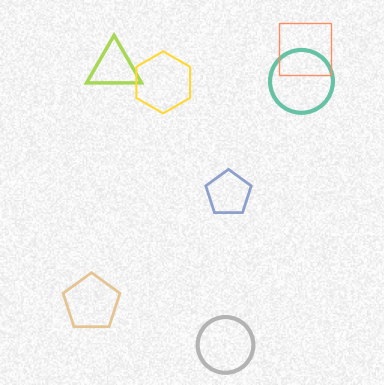[{"shape": "circle", "thickness": 3, "radius": 0.41, "center": [0.783, 0.789]}, {"shape": "square", "thickness": 1, "radius": 0.34, "center": [0.793, 0.872]}, {"shape": "pentagon", "thickness": 2, "radius": 0.31, "center": [0.594, 0.498]}, {"shape": "triangle", "thickness": 2.5, "radius": 0.41, "center": [0.296, 0.826]}, {"shape": "hexagon", "thickness": 1.5, "radius": 0.4, "center": [0.424, 0.786]}, {"shape": "pentagon", "thickness": 2, "radius": 0.39, "center": [0.238, 0.214]}, {"shape": "circle", "thickness": 3, "radius": 0.36, "center": [0.586, 0.104]}]